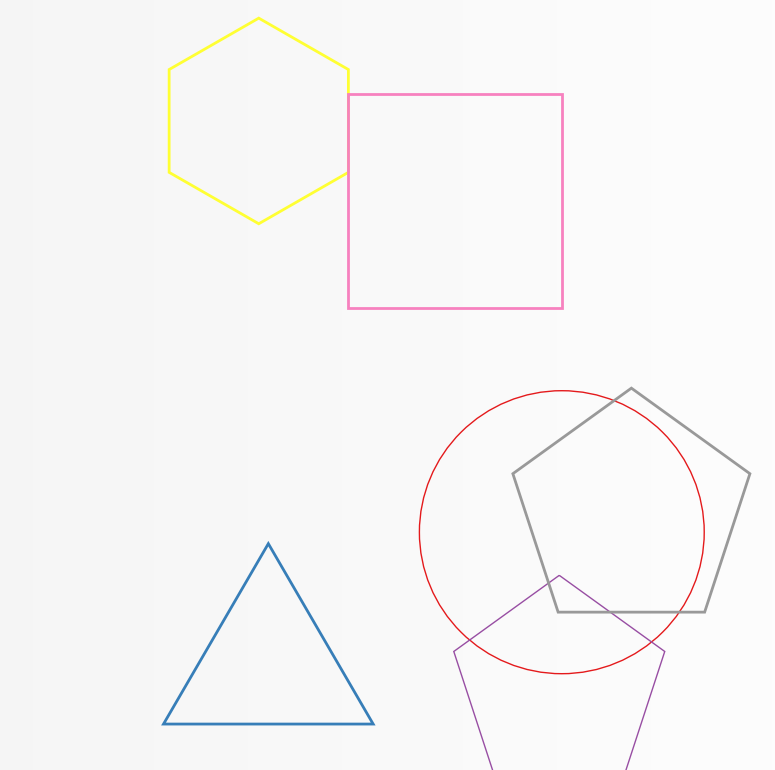[{"shape": "circle", "thickness": 0.5, "radius": 0.92, "center": [0.725, 0.309]}, {"shape": "triangle", "thickness": 1, "radius": 0.78, "center": [0.346, 0.138]}, {"shape": "pentagon", "thickness": 0.5, "radius": 0.72, "center": [0.722, 0.11]}, {"shape": "hexagon", "thickness": 1, "radius": 0.67, "center": [0.334, 0.843]}, {"shape": "square", "thickness": 1, "radius": 0.69, "center": [0.587, 0.739]}, {"shape": "pentagon", "thickness": 1, "radius": 0.8, "center": [0.815, 0.335]}]